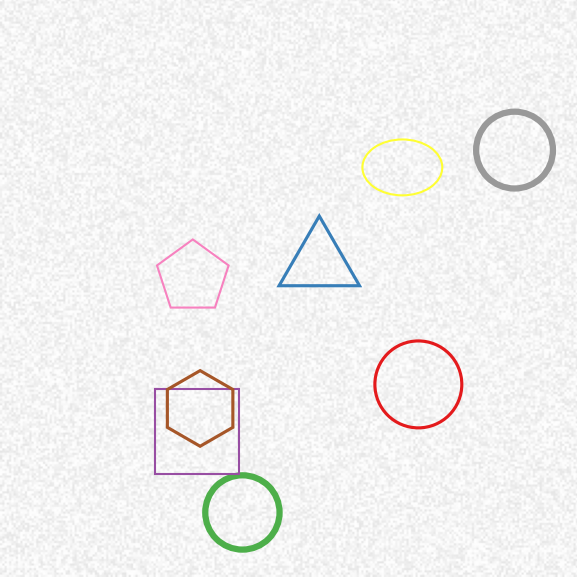[{"shape": "circle", "thickness": 1.5, "radius": 0.38, "center": [0.724, 0.334]}, {"shape": "triangle", "thickness": 1.5, "radius": 0.4, "center": [0.553, 0.545]}, {"shape": "circle", "thickness": 3, "radius": 0.32, "center": [0.42, 0.112]}, {"shape": "square", "thickness": 1, "radius": 0.36, "center": [0.341, 0.252]}, {"shape": "oval", "thickness": 1, "radius": 0.35, "center": [0.697, 0.709]}, {"shape": "hexagon", "thickness": 1.5, "radius": 0.33, "center": [0.347, 0.292]}, {"shape": "pentagon", "thickness": 1, "radius": 0.33, "center": [0.334, 0.519]}, {"shape": "circle", "thickness": 3, "radius": 0.33, "center": [0.891, 0.739]}]